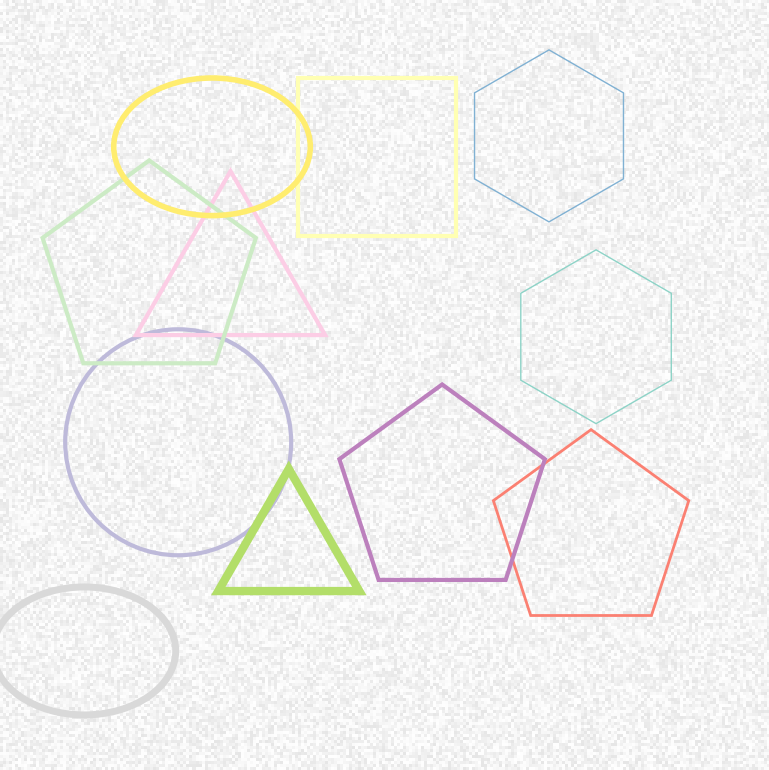[{"shape": "hexagon", "thickness": 0.5, "radius": 0.56, "center": [0.774, 0.563]}, {"shape": "square", "thickness": 1.5, "radius": 0.51, "center": [0.49, 0.796]}, {"shape": "circle", "thickness": 1.5, "radius": 0.73, "center": [0.231, 0.426]}, {"shape": "pentagon", "thickness": 1, "radius": 0.67, "center": [0.768, 0.309]}, {"shape": "hexagon", "thickness": 0.5, "radius": 0.56, "center": [0.713, 0.824]}, {"shape": "triangle", "thickness": 3, "radius": 0.53, "center": [0.375, 0.285]}, {"shape": "triangle", "thickness": 1.5, "radius": 0.71, "center": [0.299, 0.636]}, {"shape": "oval", "thickness": 2.5, "radius": 0.59, "center": [0.109, 0.155]}, {"shape": "pentagon", "thickness": 1.5, "radius": 0.7, "center": [0.574, 0.36]}, {"shape": "pentagon", "thickness": 1.5, "radius": 0.73, "center": [0.194, 0.646]}, {"shape": "oval", "thickness": 2, "radius": 0.64, "center": [0.275, 0.809]}]